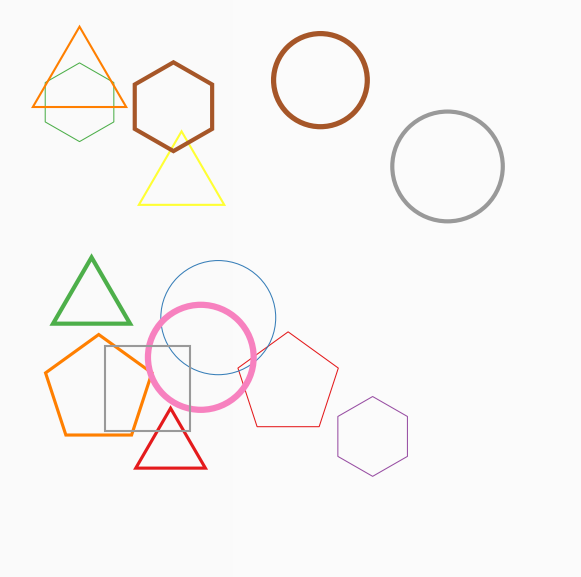[{"shape": "triangle", "thickness": 1.5, "radius": 0.35, "center": [0.293, 0.223]}, {"shape": "pentagon", "thickness": 0.5, "radius": 0.45, "center": [0.496, 0.334]}, {"shape": "circle", "thickness": 0.5, "radius": 0.49, "center": [0.376, 0.449]}, {"shape": "hexagon", "thickness": 0.5, "radius": 0.34, "center": [0.137, 0.822]}, {"shape": "triangle", "thickness": 2, "radius": 0.38, "center": [0.158, 0.477]}, {"shape": "hexagon", "thickness": 0.5, "radius": 0.35, "center": [0.641, 0.243]}, {"shape": "triangle", "thickness": 1, "radius": 0.46, "center": [0.137, 0.86]}, {"shape": "pentagon", "thickness": 1.5, "radius": 0.48, "center": [0.17, 0.324]}, {"shape": "triangle", "thickness": 1, "radius": 0.42, "center": [0.312, 0.687]}, {"shape": "hexagon", "thickness": 2, "radius": 0.38, "center": [0.298, 0.814]}, {"shape": "circle", "thickness": 2.5, "radius": 0.4, "center": [0.551, 0.86]}, {"shape": "circle", "thickness": 3, "radius": 0.45, "center": [0.345, 0.38]}, {"shape": "circle", "thickness": 2, "radius": 0.48, "center": [0.77, 0.711]}, {"shape": "square", "thickness": 1, "radius": 0.37, "center": [0.255, 0.326]}]